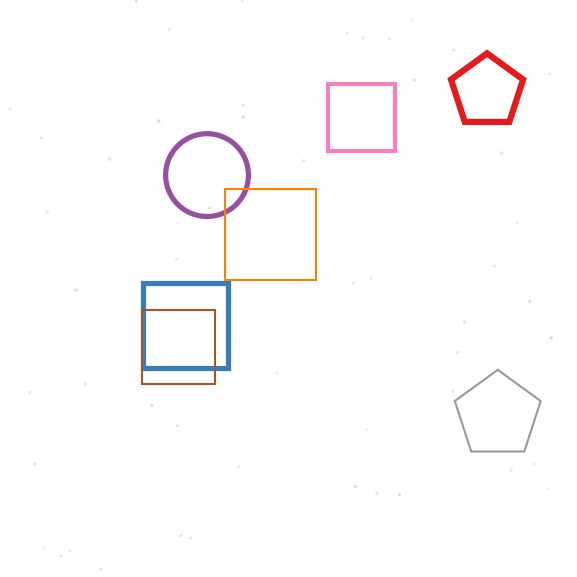[{"shape": "pentagon", "thickness": 3, "radius": 0.33, "center": [0.843, 0.841]}, {"shape": "square", "thickness": 2.5, "radius": 0.37, "center": [0.321, 0.435]}, {"shape": "circle", "thickness": 2.5, "radius": 0.36, "center": [0.359, 0.696]}, {"shape": "square", "thickness": 1, "radius": 0.39, "center": [0.469, 0.593]}, {"shape": "square", "thickness": 1, "radius": 0.32, "center": [0.309, 0.398]}, {"shape": "square", "thickness": 2, "radius": 0.29, "center": [0.626, 0.796]}, {"shape": "pentagon", "thickness": 1, "radius": 0.39, "center": [0.862, 0.281]}]